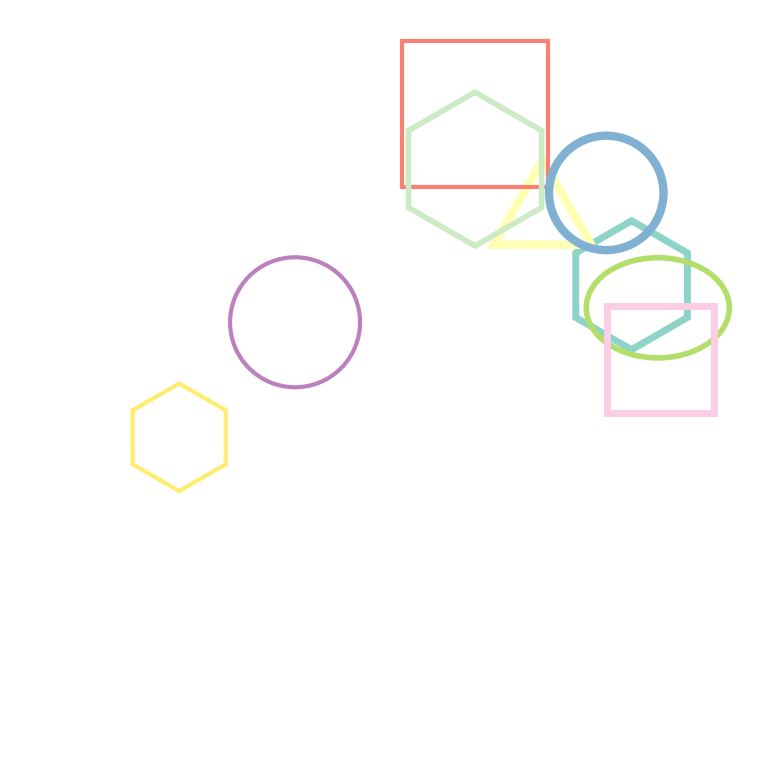[{"shape": "hexagon", "thickness": 2.5, "radius": 0.42, "center": [0.82, 0.63]}, {"shape": "triangle", "thickness": 3, "radius": 0.37, "center": [0.704, 0.719]}, {"shape": "square", "thickness": 1.5, "radius": 0.47, "center": [0.616, 0.852]}, {"shape": "circle", "thickness": 3, "radius": 0.37, "center": [0.787, 0.749]}, {"shape": "oval", "thickness": 2, "radius": 0.46, "center": [0.854, 0.6]}, {"shape": "square", "thickness": 2.5, "radius": 0.35, "center": [0.858, 0.533]}, {"shape": "circle", "thickness": 1.5, "radius": 0.42, "center": [0.383, 0.581]}, {"shape": "hexagon", "thickness": 2, "radius": 0.5, "center": [0.617, 0.78]}, {"shape": "hexagon", "thickness": 1.5, "radius": 0.35, "center": [0.233, 0.432]}]